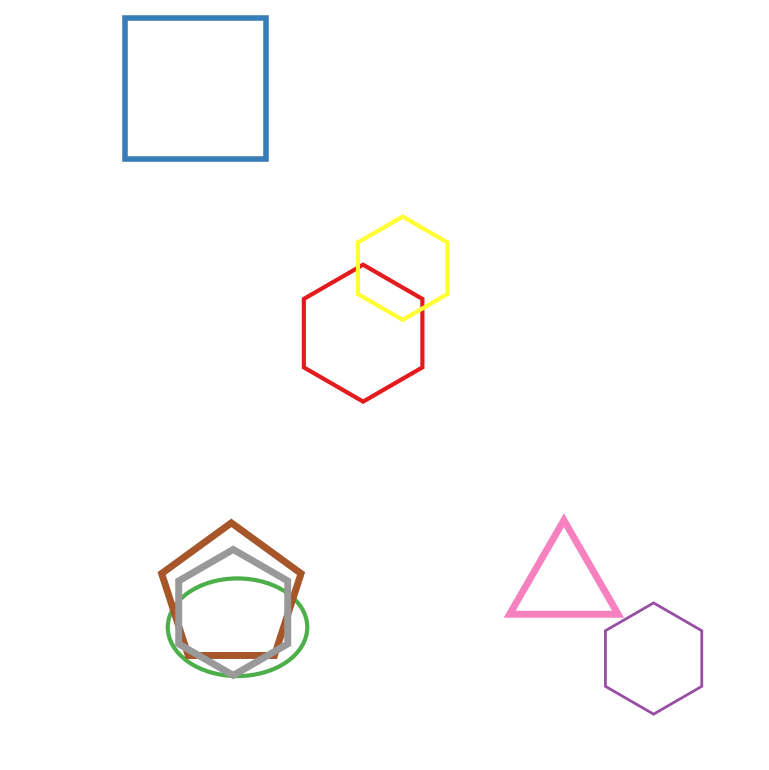[{"shape": "hexagon", "thickness": 1.5, "radius": 0.44, "center": [0.472, 0.567]}, {"shape": "square", "thickness": 2, "radius": 0.46, "center": [0.254, 0.885]}, {"shape": "oval", "thickness": 1.5, "radius": 0.45, "center": [0.308, 0.185]}, {"shape": "hexagon", "thickness": 1, "radius": 0.36, "center": [0.849, 0.145]}, {"shape": "hexagon", "thickness": 1.5, "radius": 0.34, "center": [0.523, 0.652]}, {"shape": "pentagon", "thickness": 2.5, "radius": 0.48, "center": [0.3, 0.226]}, {"shape": "triangle", "thickness": 2.5, "radius": 0.41, "center": [0.732, 0.243]}, {"shape": "hexagon", "thickness": 2.5, "radius": 0.41, "center": [0.303, 0.205]}]